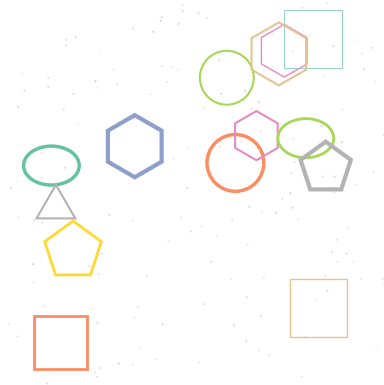[{"shape": "square", "thickness": 0.5, "radius": 0.38, "center": [0.813, 0.899]}, {"shape": "oval", "thickness": 2.5, "radius": 0.36, "center": [0.133, 0.57]}, {"shape": "square", "thickness": 2, "radius": 0.34, "center": [0.157, 0.11]}, {"shape": "circle", "thickness": 2.5, "radius": 0.37, "center": [0.612, 0.577]}, {"shape": "hexagon", "thickness": 3, "radius": 0.4, "center": [0.35, 0.62]}, {"shape": "hexagon", "thickness": 1.5, "radius": 0.32, "center": [0.666, 0.648]}, {"shape": "hexagon", "thickness": 1, "radius": 0.34, "center": [0.738, 0.868]}, {"shape": "circle", "thickness": 1.5, "radius": 0.35, "center": [0.589, 0.798]}, {"shape": "oval", "thickness": 2, "radius": 0.36, "center": [0.794, 0.641]}, {"shape": "pentagon", "thickness": 2, "radius": 0.39, "center": [0.19, 0.349]}, {"shape": "square", "thickness": 1, "radius": 0.37, "center": [0.827, 0.2]}, {"shape": "hexagon", "thickness": 1.5, "radius": 0.41, "center": [0.724, 0.86]}, {"shape": "pentagon", "thickness": 3, "radius": 0.34, "center": [0.846, 0.563]}, {"shape": "triangle", "thickness": 1.5, "radius": 0.29, "center": [0.145, 0.462]}]